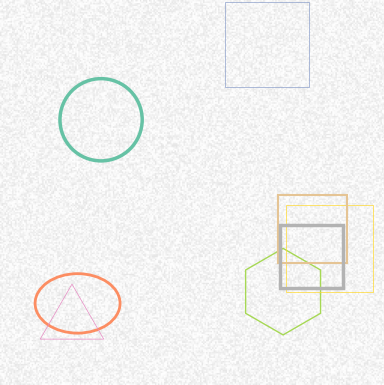[{"shape": "circle", "thickness": 2.5, "radius": 0.53, "center": [0.263, 0.689]}, {"shape": "oval", "thickness": 2, "radius": 0.55, "center": [0.202, 0.212]}, {"shape": "square", "thickness": 0.5, "radius": 0.55, "center": [0.693, 0.884]}, {"shape": "triangle", "thickness": 0.5, "radius": 0.48, "center": [0.187, 0.167]}, {"shape": "hexagon", "thickness": 1, "radius": 0.56, "center": [0.735, 0.243]}, {"shape": "square", "thickness": 0.5, "radius": 0.57, "center": [0.855, 0.354]}, {"shape": "square", "thickness": 1.5, "radius": 0.45, "center": [0.812, 0.405]}, {"shape": "square", "thickness": 2.5, "radius": 0.41, "center": [0.81, 0.335]}]